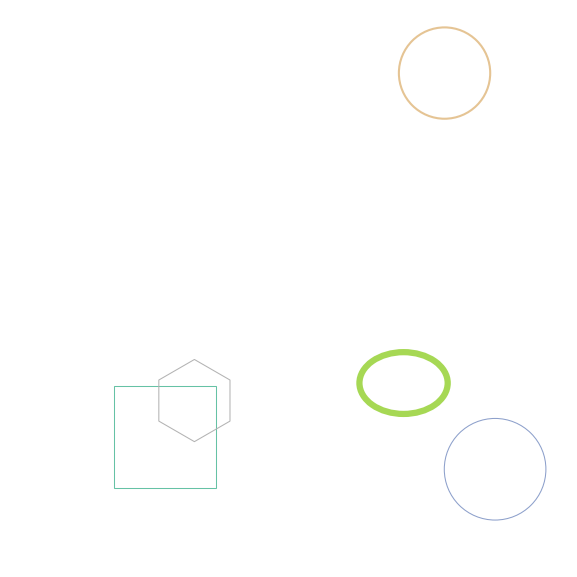[{"shape": "square", "thickness": 0.5, "radius": 0.44, "center": [0.286, 0.243]}, {"shape": "circle", "thickness": 0.5, "radius": 0.44, "center": [0.857, 0.187]}, {"shape": "oval", "thickness": 3, "radius": 0.38, "center": [0.699, 0.336]}, {"shape": "circle", "thickness": 1, "radius": 0.4, "center": [0.77, 0.873]}, {"shape": "hexagon", "thickness": 0.5, "radius": 0.36, "center": [0.337, 0.306]}]